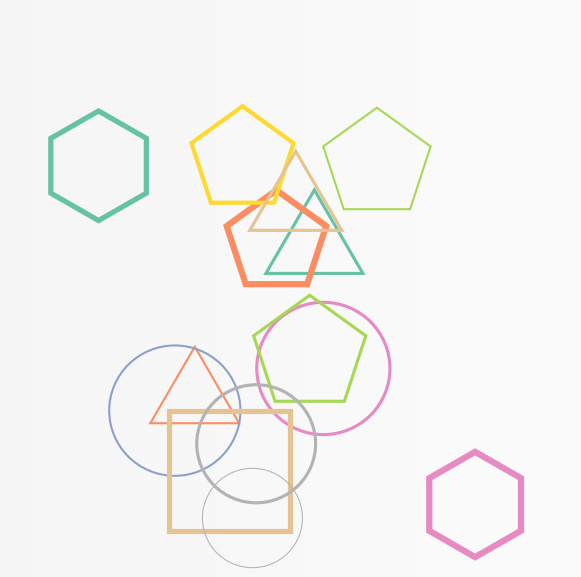[{"shape": "hexagon", "thickness": 2.5, "radius": 0.47, "center": [0.17, 0.712]}, {"shape": "triangle", "thickness": 1.5, "radius": 0.48, "center": [0.541, 0.574]}, {"shape": "triangle", "thickness": 1, "radius": 0.44, "center": [0.335, 0.31]}, {"shape": "pentagon", "thickness": 3, "radius": 0.45, "center": [0.476, 0.58]}, {"shape": "circle", "thickness": 1, "radius": 0.56, "center": [0.301, 0.288]}, {"shape": "hexagon", "thickness": 3, "radius": 0.46, "center": [0.817, 0.126]}, {"shape": "circle", "thickness": 1.5, "radius": 0.57, "center": [0.556, 0.361]}, {"shape": "pentagon", "thickness": 1, "radius": 0.49, "center": [0.648, 0.716]}, {"shape": "pentagon", "thickness": 1.5, "radius": 0.51, "center": [0.533, 0.386]}, {"shape": "pentagon", "thickness": 2, "radius": 0.46, "center": [0.417, 0.723]}, {"shape": "square", "thickness": 2.5, "radius": 0.52, "center": [0.395, 0.184]}, {"shape": "triangle", "thickness": 1.5, "radius": 0.46, "center": [0.509, 0.646]}, {"shape": "circle", "thickness": 1.5, "radius": 0.51, "center": [0.441, 0.231]}, {"shape": "circle", "thickness": 0.5, "radius": 0.43, "center": [0.434, 0.102]}]